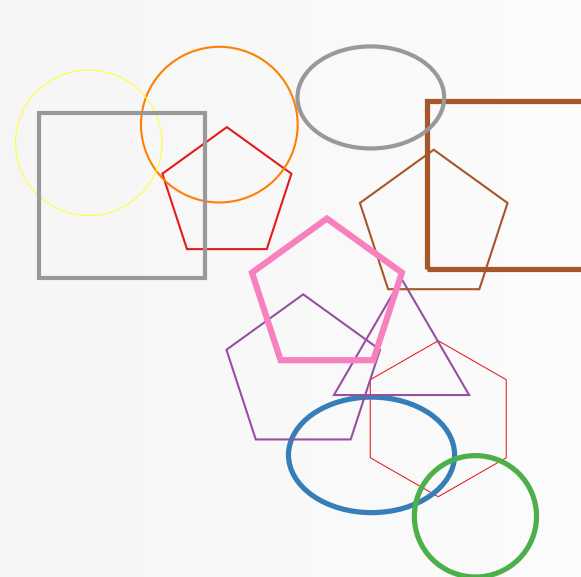[{"shape": "hexagon", "thickness": 0.5, "radius": 0.68, "center": [0.754, 0.274]}, {"shape": "pentagon", "thickness": 1, "radius": 0.58, "center": [0.39, 0.662]}, {"shape": "oval", "thickness": 2.5, "radius": 0.71, "center": [0.639, 0.211]}, {"shape": "circle", "thickness": 2.5, "radius": 0.53, "center": [0.818, 0.105]}, {"shape": "triangle", "thickness": 1, "radius": 0.67, "center": [0.691, 0.382]}, {"shape": "pentagon", "thickness": 1, "radius": 0.69, "center": [0.522, 0.351]}, {"shape": "circle", "thickness": 1, "radius": 0.67, "center": [0.377, 0.783]}, {"shape": "circle", "thickness": 0.5, "radius": 0.63, "center": [0.153, 0.752]}, {"shape": "square", "thickness": 2.5, "radius": 0.73, "center": [0.88, 0.679]}, {"shape": "pentagon", "thickness": 1, "radius": 0.67, "center": [0.746, 0.606]}, {"shape": "pentagon", "thickness": 3, "radius": 0.68, "center": [0.562, 0.485]}, {"shape": "oval", "thickness": 2, "radius": 0.63, "center": [0.638, 0.83]}, {"shape": "square", "thickness": 2, "radius": 0.72, "center": [0.21, 0.661]}]